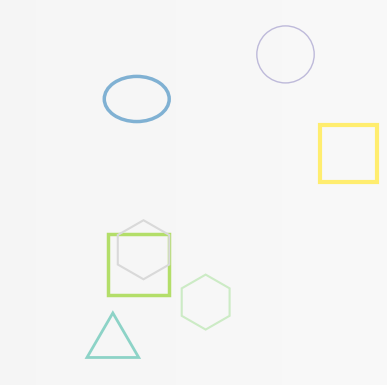[{"shape": "triangle", "thickness": 2, "radius": 0.39, "center": [0.291, 0.11]}, {"shape": "circle", "thickness": 1, "radius": 0.37, "center": [0.737, 0.859]}, {"shape": "oval", "thickness": 2.5, "radius": 0.42, "center": [0.353, 0.743]}, {"shape": "square", "thickness": 2.5, "radius": 0.39, "center": [0.358, 0.313]}, {"shape": "hexagon", "thickness": 1.5, "radius": 0.38, "center": [0.37, 0.351]}, {"shape": "hexagon", "thickness": 1.5, "radius": 0.36, "center": [0.531, 0.215]}, {"shape": "square", "thickness": 3, "radius": 0.37, "center": [0.899, 0.601]}]